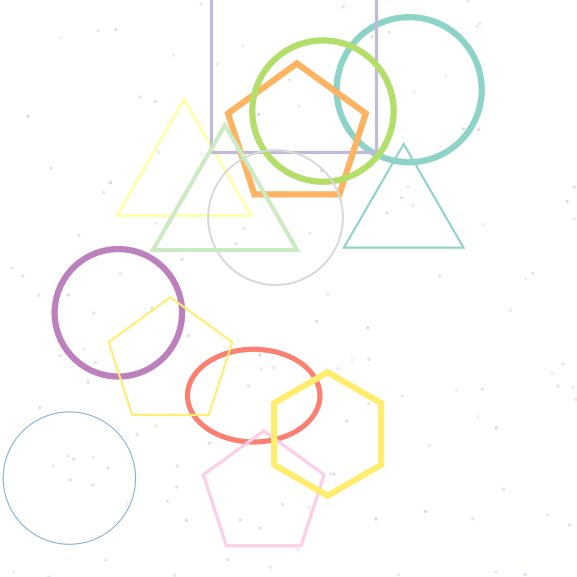[{"shape": "circle", "thickness": 3, "radius": 0.63, "center": [0.709, 0.844]}, {"shape": "triangle", "thickness": 1, "radius": 0.6, "center": [0.699, 0.63]}, {"shape": "triangle", "thickness": 1.5, "radius": 0.67, "center": [0.319, 0.693]}, {"shape": "square", "thickness": 1.5, "radius": 0.71, "center": [0.508, 0.878]}, {"shape": "oval", "thickness": 2.5, "radius": 0.57, "center": [0.439, 0.314]}, {"shape": "circle", "thickness": 0.5, "radius": 0.57, "center": [0.12, 0.171]}, {"shape": "pentagon", "thickness": 3, "radius": 0.63, "center": [0.514, 0.764]}, {"shape": "circle", "thickness": 3, "radius": 0.61, "center": [0.559, 0.807]}, {"shape": "pentagon", "thickness": 1.5, "radius": 0.55, "center": [0.457, 0.143]}, {"shape": "circle", "thickness": 1, "radius": 0.58, "center": [0.477, 0.622]}, {"shape": "circle", "thickness": 3, "radius": 0.55, "center": [0.205, 0.458]}, {"shape": "triangle", "thickness": 2, "radius": 0.72, "center": [0.39, 0.638]}, {"shape": "pentagon", "thickness": 1, "radius": 0.56, "center": [0.295, 0.372]}, {"shape": "hexagon", "thickness": 3, "radius": 0.53, "center": [0.567, 0.248]}]